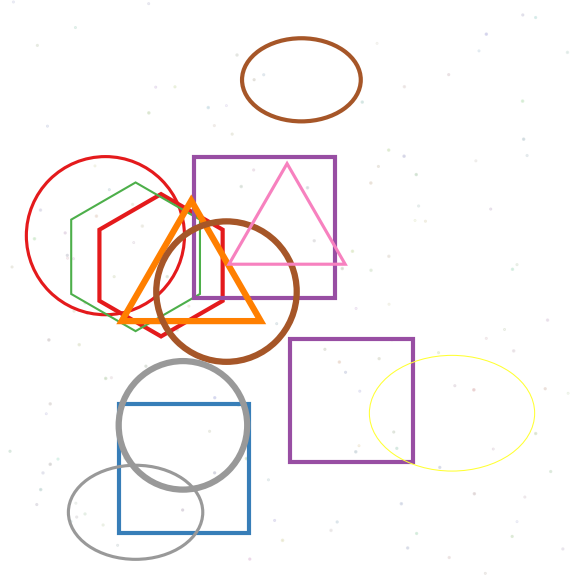[{"shape": "hexagon", "thickness": 2, "radius": 0.62, "center": [0.279, 0.54]}, {"shape": "circle", "thickness": 1.5, "radius": 0.68, "center": [0.183, 0.591]}, {"shape": "square", "thickness": 2, "radius": 0.56, "center": [0.319, 0.188]}, {"shape": "hexagon", "thickness": 1, "radius": 0.64, "center": [0.235, 0.554]}, {"shape": "square", "thickness": 2, "radius": 0.61, "center": [0.459, 0.605]}, {"shape": "square", "thickness": 2, "radius": 0.53, "center": [0.609, 0.306]}, {"shape": "triangle", "thickness": 3, "radius": 0.7, "center": [0.331, 0.513]}, {"shape": "oval", "thickness": 0.5, "radius": 0.72, "center": [0.783, 0.284]}, {"shape": "oval", "thickness": 2, "radius": 0.51, "center": [0.522, 0.861]}, {"shape": "circle", "thickness": 3, "radius": 0.61, "center": [0.392, 0.494]}, {"shape": "triangle", "thickness": 1.5, "radius": 0.58, "center": [0.497, 0.6]}, {"shape": "circle", "thickness": 3, "radius": 0.56, "center": [0.317, 0.263]}, {"shape": "oval", "thickness": 1.5, "radius": 0.58, "center": [0.235, 0.112]}]